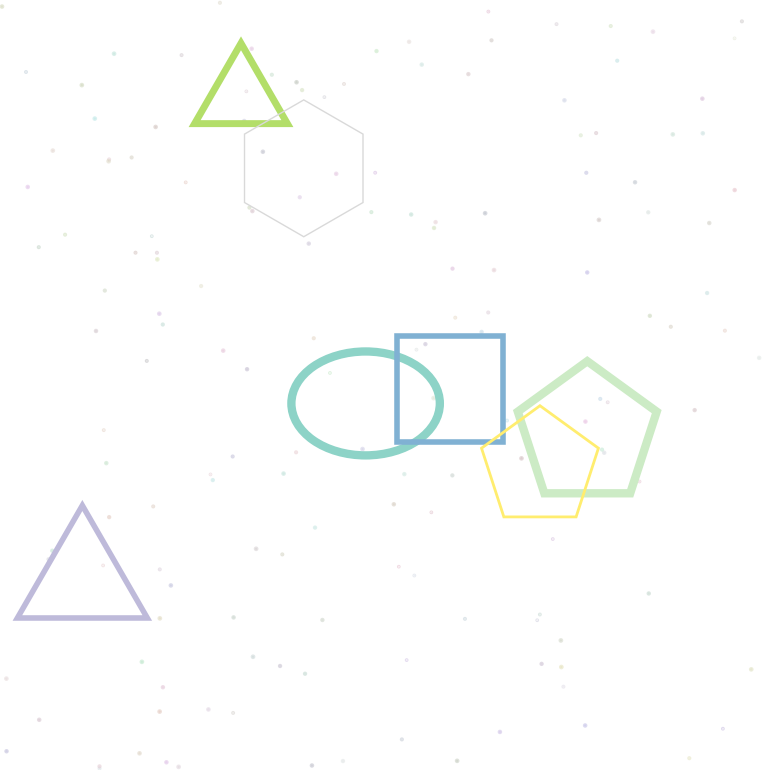[{"shape": "oval", "thickness": 3, "radius": 0.48, "center": [0.475, 0.476]}, {"shape": "triangle", "thickness": 2, "radius": 0.49, "center": [0.107, 0.246]}, {"shape": "square", "thickness": 2, "radius": 0.35, "center": [0.585, 0.495]}, {"shape": "triangle", "thickness": 2.5, "radius": 0.35, "center": [0.313, 0.874]}, {"shape": "hexagon", "thickness": 0.5, "radius": 0.44, "center": [0.394, 0.781]}, {"shape": "pentagon", "thickness": 3, "radius": 0.47, "center": [0.763, 0.436]}, {"shape": "pentagon", "thickness": 1, "radius": 0.4, "center": [0.701, 0.393]}]